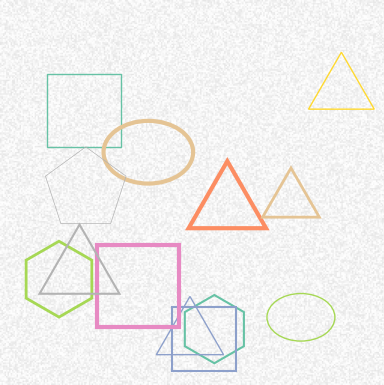[{"shape": "square", "thickness": 1, "radius": 0.48, "center": [0.218, 0.713]}, {"shape": "hexagon", "thickness": 1.5, "radius": 0.44, "center": [0.557, 0.145]}, {"shape": "triangle", "thickness": 3, "radius": 0.58, "center": [0.59, 0.465]}, {"shape": "square", "thickness": 1.5, "radius": 0.42, "center": [0.529, 0.119]}, {"shape": "triangle", "thickness": 1, "radius": 0.5, "center": [0.493, 0.129]}, {"shape": "square", "thickness": 3, "radius": 0.53, "center": [0.358, 0.257]}, {"shape": "oval", "thickness": 1, "radius": 0.44, "center": [0.782, 0.176]}, {"shape": "hexagon", "thickness": 2, "radius": 0.49, "center": [0.153, 0.275]}, {"shape": "triangle", "thickness": 1, "radius": 0.49, "center": [0.887, 0.766]}, {"shape": "oval", "thickness": 3, "radius": 0.58, "center": [0.385, 0.605]}, {"shape": "triangle", "thickness": 2, "radius": 0.43, "center": [0.756, 0.479]}, {"shape": "pentagon", "thickness": 0.5, "radius": 0.55, "center": [0.223, 0.508]}, {"shape": "triangle", "thickness": 1.5, "radius": 0.6, "center": [0.207, 0.297]}]